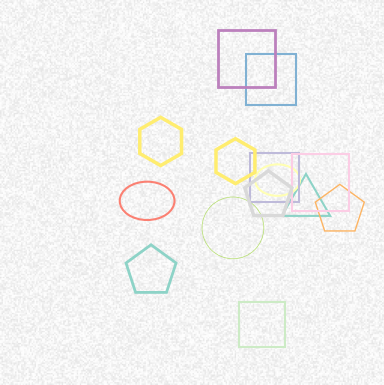[{"shape": "pentagon", "thickness": 2, "radius": 0.34, "center": [0.392, 0.296]}, {"shape": "triangle", "thickness": 1.5, "radius": 0.36, "center": [0.795, 0.476]}, {"shape": "oval", "thickness": 1.5, "radius": 0.29, "center": [0.721, 0.532]}, {"shape": "square", "thickness": 1.5, "radius": 0.32, "center": [0.713, 0.54]}, {"shape": "oval", "thickness": 1.5, "radius": 0.36, "center": [0.382, 0.478]}, {"shape": "square", "thickness": 1.5, "radius": 0.33, "center": [0.705, 0.793]}, {"shape": "pentagon", "thickness": 1, "radius": 0.33, "center": [0.883, 0.454]}, {"shape": "circle", "thickness": 0.5, "radius": 0.4, "center": [0.605, 0.408]}, {"shape": "square", "thickness": 1.5, "radius": 0.37, "center": [0.832, 0.526]}, {"shape": "pentagon", "thickness": 2.5, "radius": 0.32, "center": [0.697, 0.492]}, {"shape": "square", "thickness": 2, "radius": 0.37, "center": [0.641, 0.847]}, {"shape": "square", "thickness": 1.5, "radius": 0.3, "center": [0.68, 0.157]}, {"shape": "hexagon", "thickness": 2.5, "radius": 0.29, "center": [0.612, 0.581]}, {"shape": "hexagon", "thickness": 2.5, "radius": 0.31, "center": [0.417, 0.633]}]